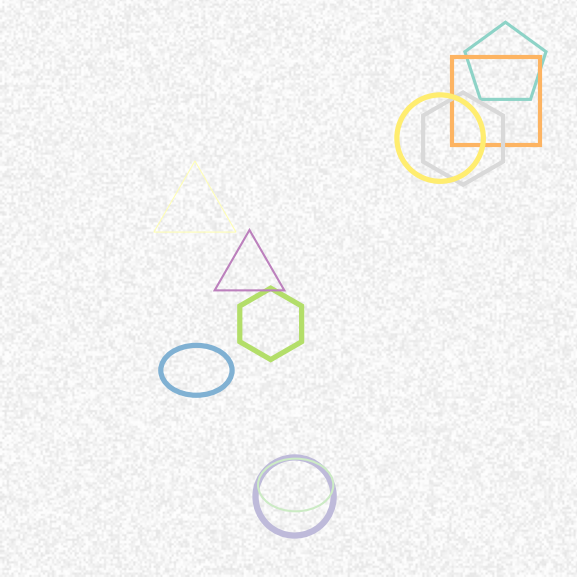[{"shape": "pentagon", "thickness": 1.5, "radius": 0.37, "center": [0.875, 0.887]}, {"shape": "triangle", "thickness": 0.5, "radius": 0.41, "center": [0.338, 0.638]}, {"shape": "circle", "thickness": 3, "radius": 0.34, "center": [0.51, 0.139]}, {"shape": "oval", "thickness": 2.5, "radius": 0.31, "center": [0.34, 0.358]}, {"shape": "square", "thickness": 2, "radius": 0.38, "center": [0.86, 0.824]}, {"shape": "hexagon", "thickness": 2.5, "radius": 0.31, "center": [0.469, 0.438]}, {"shape": "hexagon", "thickness": 2, "radius": 0.4, "center": [0.802, 0.759]}, {"shape": "triangle", "thickness": 1, "radius": 0.35, "center": [0.432, 0.531]}, {"shape": "oval", "thickness": 1, "radius": 0.33, "center": [0.512, 0.159]}, {"shape": "circle", "thickness": 2.5, "radius": 0.37, "center": [0.762, 0.76]}]